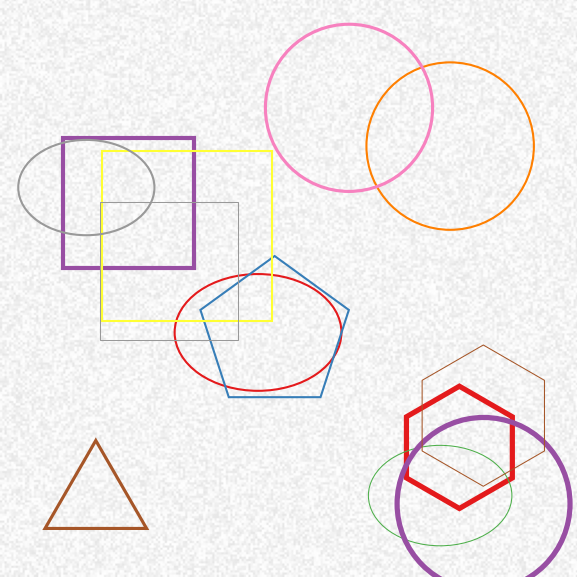[{"shape": "oval", "thickness": 1, "radius": 0.72, "center": [0.447, 0.423]}, {"shape": "hexagon", "thickness": 2.5, "radius": 0.53, "center": [0.795, 0.224]}, {"shape": "pentagon", "thickness": 1, "radius": 0.68, "center": [0.476, 0.421]}, {"shape": "oval", "thickness": 0.5, "radius": 0.62, "center": [0.762, 0.141]}, {"shape": "square", "thickness": 2, "radius": 0.56, "center": [0.222, 0.647]}, {"shape": "circle", "thickness": 2.5, "radius": 0.75, "center": [0.837, 0.127]}, {"shape": "circle", "thickness": 1, "radius": 0.72, "center": [0.779, 0.746]}, {"shape": "square", "thickness": 1, "radius": 0.74, "center": [0.323, 0.59]}, {"shape": "hexagon", "thickness": 0.5, "radius": 0.61, "center": [0.837, 0.279]}, {"shape": "triangle", "thickness": 1.5, "radius": 0.51, "center": [0.166, 0.135]}, {"shape": "circle", "thickness": 1.5, "radius": 0.72, "center": [0.604, 0.812]}, {"shape": "oval", "thickness": 1, "radius": 0.59, "center": [0.15, 0.674]}, {"shape": "square", "thickness": 0.5, "radius": 0.6, "center": [0.293, 0.53]}]